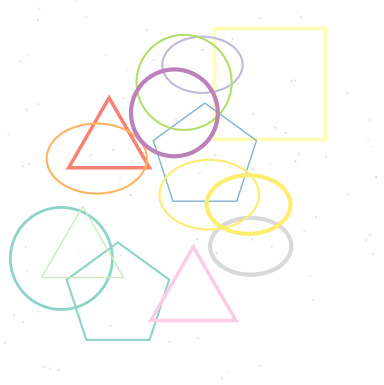[{"shape": "pentagon", "thickness": 1.5, "radius": 0.7, "center": [0.306, 0.23]}, {"shape": "circle", "thickness": 2, "radius": 0.66, "center": [0.159, 0.329]}, {"shape": "square", "thickness": 2.5, "radius": 0.72, "center": [0.7, 0.784]}, {"shape": "oval", "thickness": 1.5, "radius": 0.52, "center": [0.526, 0.832]}, {"shape": "triangle", "thickness": 2.5, "radius": 0.61, "center": [0.283, 0.625]}, {"shape": "pentagon", "thickness": 1, "radius": 0.7, "center": [0.532, 0.591]}, {"shape": "oval", "thickness": 1.5, "radius": 0.65, "center": [0.251, 0.588]}, {"shape": "circle", "thickness": 1.5, "radius": 0.62, "center": [0.478, 0.786]}, {"shape": "triangle", "thickness": 2.5, "radius": 0.64, "center": [0.502, 0.231]}, {"shape": "oval", "thickness": 3, "radius": 0.53, "center": [0.651, 0.36]}, {"shape": "circle", "thickness": 3, "radius": 0.56, "center": [0.453, 0.707]}, {"shape": "triangle", "thickness": 1, "radius": 0.62, "center": [0.215, 0.341]}, {"shape": "oval", "thickness": 1.5, "radius": 0.65, "center": [0.544, 0.494]}, {"shape": "oval", "thickness": 3, "radius": 0.54, "center": [0.646, 0.469]}]